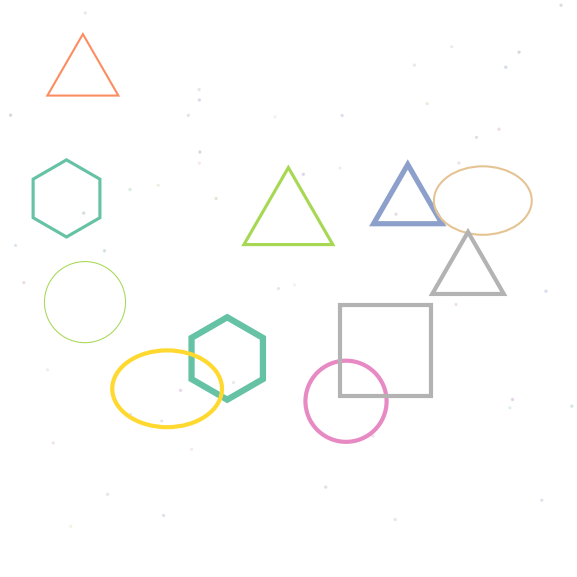[{"shape": "hexagon", "thickness": 3, "radius": 0.36, "center": [0.393, 0.378]}, {"shape": "hexagon", "thickness": 1.5, "radius": 0.33, "center": [0.115, 0.656]}, {"shape": "triangle", "thickness": 1, "radius": 0.35, "center": [0.144, 0.869]}, {"shape": "triangle", "thickness": 2.5, "radius": 0.34, "center": [0.706, 0.646]}, {"shape": "circle", "thickness": 2, "radius": 0.35, "center": [0.599, 0.304]}, {"shape": "circle", "thickness": 0.5, "radius": 0.35, "center": [0.147, 0.476]}, {"shape": "triangle", "thickness": 1.5, "radius": 0.44, "center": [0.499, 0.62]}, {"shape": "oval", "thickness": 2, "radius": 0.48, "center": [0.289, 0.326]}, {"shape": "oval", "thickness": 1, "radius": 0.42, "center": [0.836, 0.652]}, {"shape": "square", "thickness": 2, "radius": 0.39, "center": [0.667, 0.393]}, {"shape": "triangle", "thickness": 2, "radius": 0.36, "center": [0.81, 0.526]}]